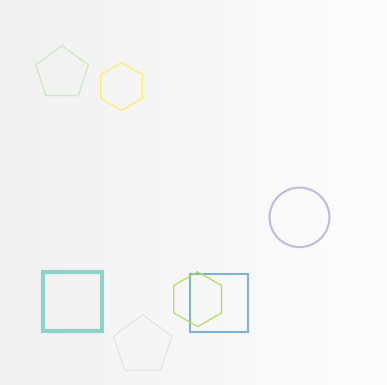[{"shape": "square", "thickness": 3, "radius": 0.38, "center": [0.187, 0.217]}, {"shape": "circle", "thickness": 1.5, "radius": 0.39, "center": [0.773, 0.435]}, {"shape": "square", "thickness": 1.5, "radius": 0.38, "center": [0.564, 0.213]}, {"shape": "hexagon", "thickness": 1, "radius": 0.36, "center": [0.51, 0.223]}, {"shape": "pentagon", "thickness": 0.5, "radius": 0.4, "center": [0.368, 0.103]}, {"shape": "pentagon", "thickness": 1, "radius": 0.36, "center": [0.16, 0.81]}, {"shape": "hexagon", "thickness": 1, "radius": 0.31, "center": [0.314, 0.775]}]